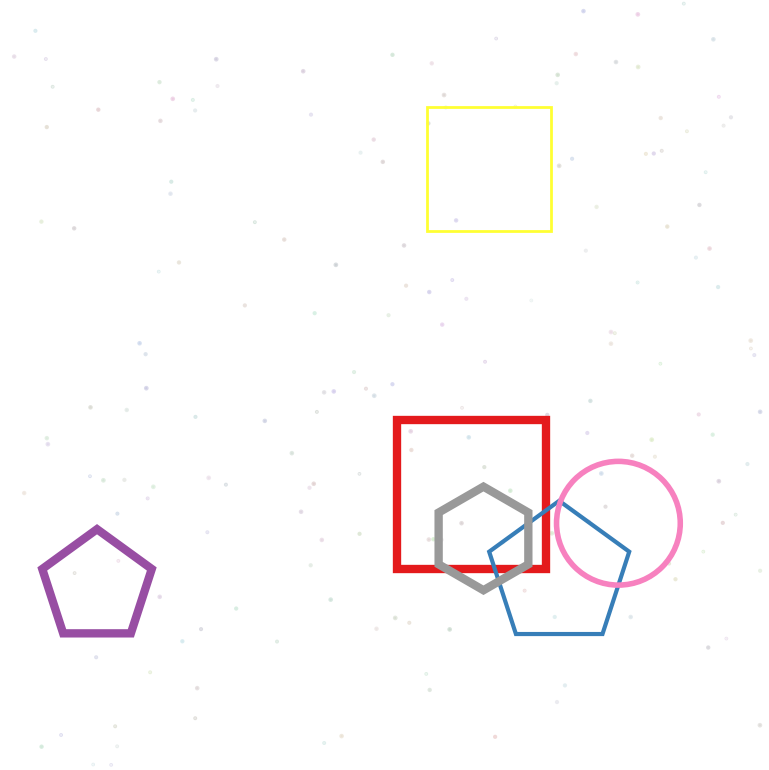[{"shape": "square", "thickness": 3, "radius": 0.48, "center": [0.612, 0.358]}, {"shape": "pentagon", "thickness": 1.5, "radius": 0.48, "center": [0.726, 0.254]}, {"shape": "pentagon", "thickness": 3, "radius": 0.37, "center": [0.126, 0.238]}, {"shape": "square", "thickness": 1, "radius": 0.4, "center": [0.635, 0.781]}, {"shape": "circle", "thickness": 2, "radius": 0.4, "center": [0.803, 0.32]}, {"shape": "hexagon", "thickness": 3, "radius": 0.34, "center": [0.628, 0.301]}]